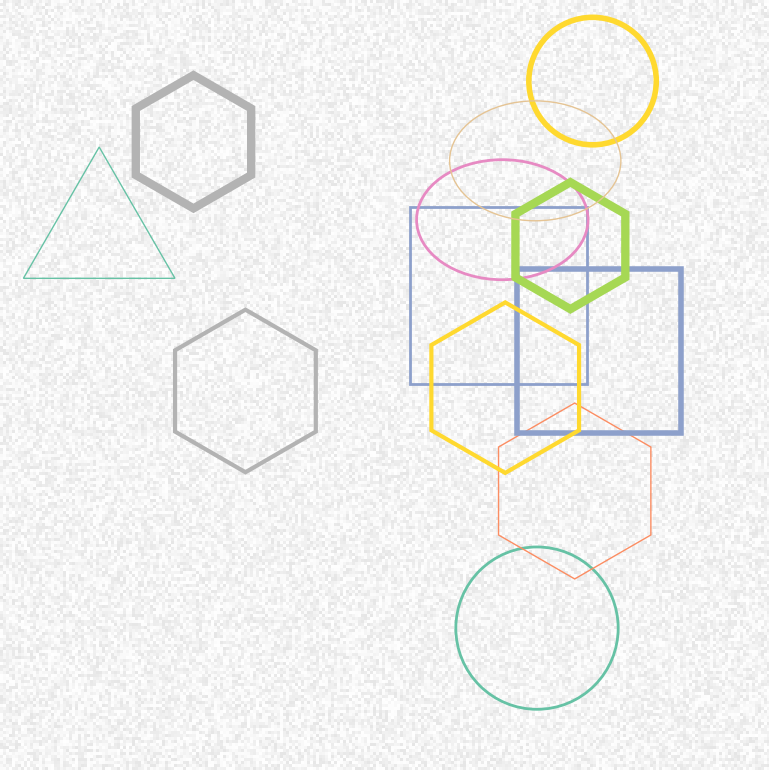[{"shape": "circle", "thickness": 1, "radius": 0.53, "center": [0.697, 0.184]}, {"shape": "triangle", "thickness": 0.5, "radius": 0.57, "center": [0.129, 0.695]}, {"shape": "hexagon", "thickness": 0.5, "radius": 0.57, "center": [0.746, 0.362]}, {"shape": "square", "thickness": 2, "radius": 0.53, "center": [0.778, 0.544]}, {"shape": "square", "thickness": 1, "radius": 0.57, "center": [0.648, 0.616]}, {"shape": "oval", "thickness": 1, "radius": 0.56, "center": [0.652, 0.715]}, {"shape": "hexagon", "thickness": 3, "radius": 0.41, "center": [0.741, 0.681]}, {"shape": "hexagon", "thickness": 1.5, "radius": 0.55, "center": [0.656, 0.497]}, {"shape": "circle", "thickness": 2, "radius": 0.41, "center": [0.77, 0.895]}, {"shape": "oval", "thickness": 0.5, "radius": 0.56, "center": [0.695, 0.791]}, {"shape": "hexagon", "thickness": 1.5, "radius": 0.53, "center": [0.319, 0.492]}, {"shape": "hexagon", "thickness": 3, "radius": 0.43, "center": [0.251, 0.816]}]